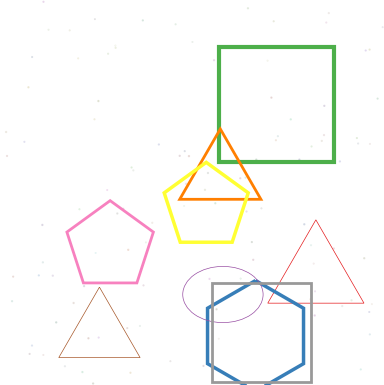[{"shape": "triangle", "thickness": 0.5, "radius": 0.72, "center": [0.82, 0.285]}, {"shape": "hexagon", "thickness": 2.5, "radius": 0.72, "center": [0.664, 0.127]}, {"shape": "square", "thickness": 3, "radius": 0.75, "center": [0.718, 0.73]}, {"shape": "oval", "thickness": 0.5, "radius": 0.52, "center": [0.579, 0.235]}, {"shape": "triangle", "thickness": 2, "radius": 0.61, "center": [0.572, 0.543]}, {"shape": "pentagon", "thickness": 2.5, "radius": 0.57, "center": [0.536, 0.464]}, {"shape": "triangle", "thickness": 0.5, "radius": 0.61, "center": [0.258, 0.132]}, {"shape": "pentagon", "thickness": 2, "radius": 0.59, "center": [0.286, 0.361]}, {"shape": "square", "thickness": 2, "radius": 0.64, "center": [0.679, 0.136]}]